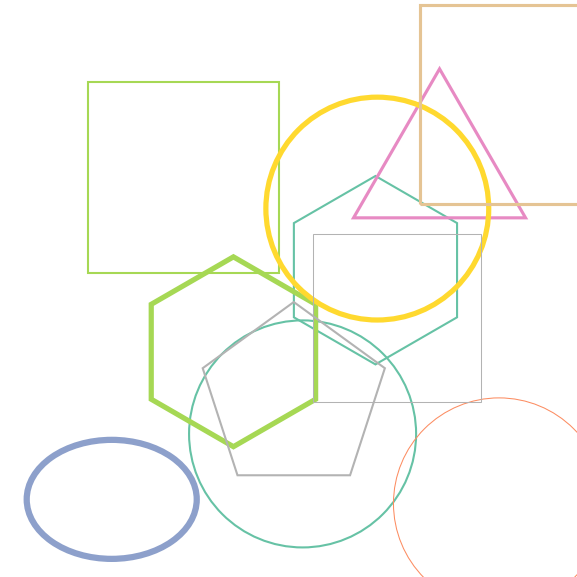[{"shape": "hexagon", "thickness": 1, "radius": 0.82, "center": [0.65, 0.531]}, {"shape": "circle", "thickness": 1, "radius": 0.98, "center": [0.524, 0.248]}, {"shape": "circle", "thickness": 0.5, "radius": 0.91, "center": [0.864, 0.127]}, {"shape": "oval", "thickness": 3, "radius": 0.74, "center": [0.193, 0.134]}, {"shape": "triangle", "thickness": 1.5, "radius": 0.86, "center": [0.761, 0.708]}, {"shape": "square", "thickness": 1, "radius": 0.83, "center": [0.318, 0.692]}, {"shape": "hexagon", "thickness": 2.5, "radius": 0.82, "center": [0.404, 0.39]}, {"shape": "circle", "thickness": 2.5, "radius": 0.96, "center": [0.653, 0.638]}, {"shape": "square", "thickness": 1.5, "radius": 0.86, "center": [0.9, 0.819]}, {"shape": "pentagon", "thickness": 1, "radius": 0.83, "center": [0.509, 0.31]}, {"shape": "square", "thickness": 0.5, "radius": 0.73, "center": [0.688, 0.448]}]